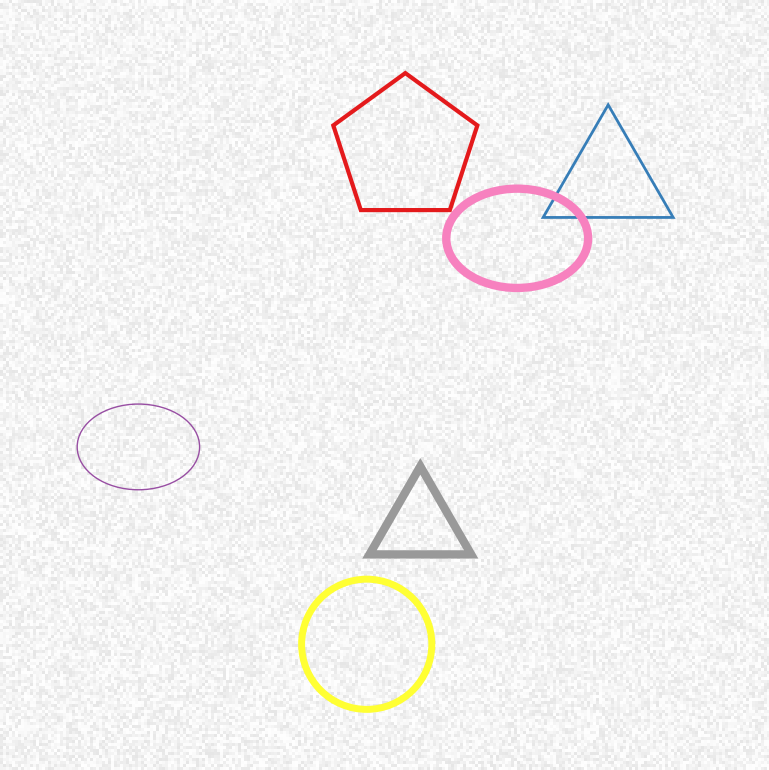[{"shape": "pentagon", "thickness": 1.5, "radius": 0.49, "center": [0.526, 0.807]}, {"shape": "triangle", "thickness": 1, "radius": 0.49, "center": [0.79, 0.766]}, {"shape": "oval", "thickness": 0.5, "radius": 0.4, "center": [0.18, 0.42]}, {"shape": "circle", "thickness": 2.5, "radius": 0.42, "center": [0.476, 0.163]}, {"shape": "oval", "thickness": 3, "radius": 0.46, "center": [0.672, 0.691]}, {"shape": "triangle", "thickness": 3, "radius": 0.38, "center": [0.546, 0.318]}]